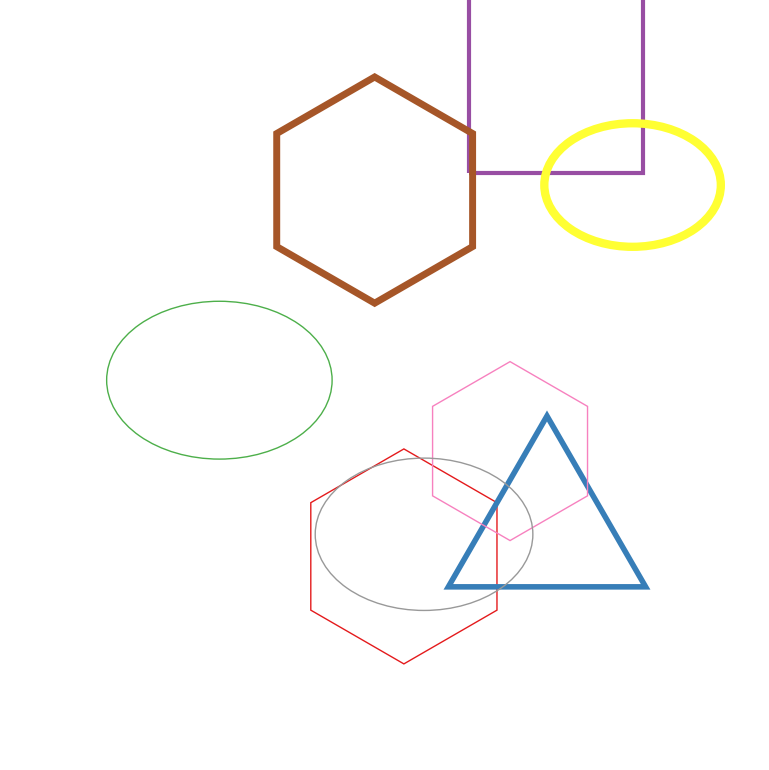[{"shape": "hexagon", "thickness": 0.5, "radius": 0.7, "center": [0.525, 0.277]}, {"shape": "triangle", "thickness": 2, "radius": 0.74, "center": [0.71, 0.312]}, {"shape": "oval", "thickness": 0.5, "radius": 0.73, "center": [0.285, 0.506]}, {"shape": "square", "thickness": 1.5, "radius": 0.56, "center": [0.722, 0.889]}, {"shape": "oval", "thickness": 3, "radius": 0.57, "center": [0.822, 0.76]}, {"shape": "hexagon", "thickness": 2.5, "radius": 0.73, "center": [0.487, 0.753]}, {"shape": "hexagon", "thickness": 0.5, "radius": 0.58, "center": [0.662, 0.414]}, {"shape": "oval", "thickness": 0.5, "radius": 0.71, "center": [0.551, 0.306]}]